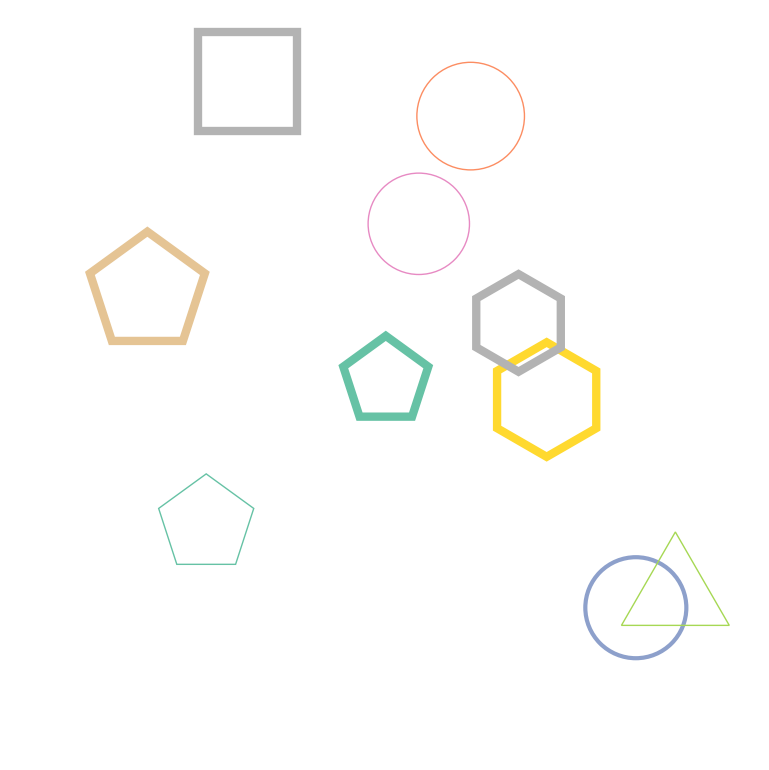[{"shape": "pentagon", "thickness": 0.5, "radius": 0.32, "center": [0.268, 0.32]}, {"shape": "pentagon", "thickness": 3, "radius": 0.29, "center": [0.501, 0.506]}, {"shape": "circle", "thickness": 0.5, "radius": 0.35, "center": [0.611, 0.849]}, {"shape": "circle", "thickness": 1.5, "radius": 0.33, "center": [0.826, 0.211]}, {"shape": "circle", "thickness": 0.5, "radius": 0.33, "center": [0.544, 0.709]}, {"shape": "triangle", "thickness": 0.5, "radius": 0.4, "center": [0.877, 0.228]}, {"shape": "hexagon", "thickness": 3, "radius": 0.37, "center": [0.71, 0.481]}, {"shape": "pentagon", "thickness": 3, "radius": 0.39, "center": [0.191, 0.621]}, {"shape": "square", "thickness": 3, "radius": 0.32, "center": [0.321, 0.894]}, {"shape": "hexagon", "thickness": 3, "radius": 0.32, "center": [0.673, 0.581]}]